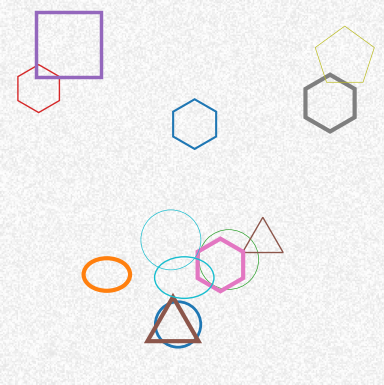[{"shape": "circle", "thickness": 2, "radius": 0.29, "center": [0.462, 0.157]}, {"shape": "hexagon", "thickness": 1.5, "radius": 0.32, "center": [0.506, 0.678]}, {"shape": "oval", "thickness": 3, "radius": 0.3, "center": [0.277, 0.287]}, {"shape": "circle", "thickness": 0.5, "radius": 0.39, "center": [0.594, 0.326]}, {"shape": "hexagon", "thickness": 1, "radius": 0.31, "center": [0.1, 0.77]}, {"shape": "square", "thickness": 2.5, "radius": 0.42, "center": [0.177, 0.884]}, {"shape": "triangle", "thickness": 3, "radius": 0.38, "center": [0.449, 0.152]}, {"shape": "triangle", "thickness": 1, "radius": 0.31, "center": [0.683, 0.375]}, {"shape": "hexagon", "thickness": 3, "radius": 0.34, "center": [0.572, 0.312]}, {"shape": "hexagon", "thickness": 3, "radius": 0.37, "center": [0.857, 0.732]}, {"shape": "pentagon", "thickness": 0.5, "radius": 0.4, "center": [0.896, 0.852]}, {"shape": "circle", "thickness": 0.5, "radius": 0.39, "center": [0.444, 0.377]}, {"shape": "oval", "thickness": 1, "radius": 0.39, "center": [0.479, 0.279]}]